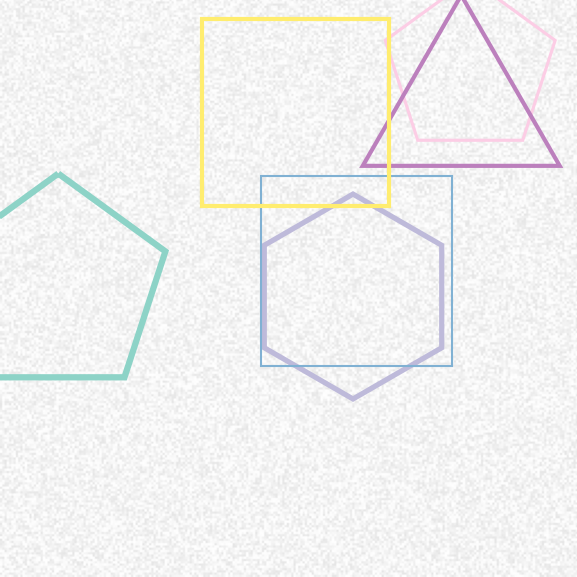[{"shape": "pentagon", "thickness": 3, "radius": 0.97, "center": [0.101, 0.504]}, {"shape": "hexagon", "thickness": 2.5, "radius": 0.89, "center": [0.611, 0.486]}, {"shape": "square", "thickness": 1, "radius": 0.82, "center": [0.617, 0.53]}, {"shape": "pentagon", "thickness": 1.5, "radius": 0.77, "center": [0.814, 0.881]}, {"shape": "triangle", "thickness": 2, "radius": 0.98, "center": [0.799, 0.81]}, {"shape": "square", "thickness": 2, "radius": 0.81, "center": [0.512, 0.804]}]